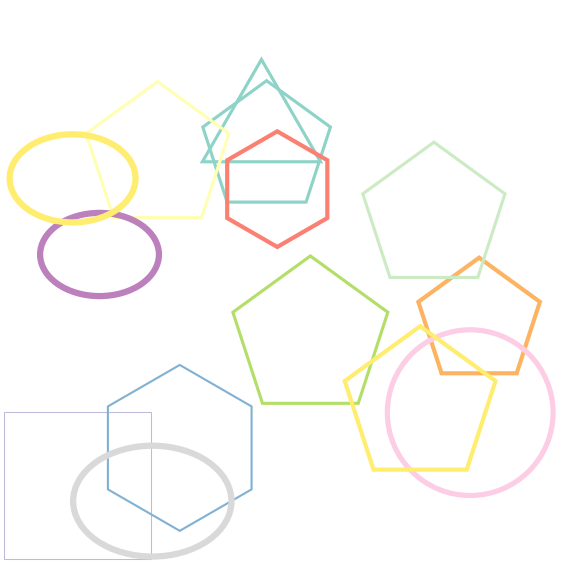[{"shape": "pentagon", "thickness": 1.5, "radius": 0.58, "center": [0.462, 0.743]}, {"shape": "triangle", "thickness": 1.5, "radius": 0.59, "center": [0.453, 0.778]}, {"shape": "pentagon", "thickness": 1.5, "radius": 0.65, "center": [0.273, 0.728]}, {"shape": "square", "thickness": 0.5, "radius": 0.63, "center": [0.134, 0.158]}, {"shape": "hexagon", "thickness": 2, "radius": 0.5, "center": [0.48, 0.672]}, {"shape": "hexagon", "thickness": 1, "radius": 0.72, "center": [0.311, 0.224]}, {"shape": "pentagon", "thickness": 2, "radius": 0.55, "center": [0.83, 0.442]}, {"shape": "pentagon", "thickness": 1.5, "radius": 0.71, "center": [0.537, 0.415]}, {"shape": "circle", "thickness": 2.5, "radius": 0.72, "center": [0.814, 0.285]}, {"shape": "oval", "thickness": 3, "radius": 0.69, "center": [0.264, 0.131]}, {"shape": "oval", "thickness": 3, "radius": 0.51, "center": [0.172, 0.558]}, {"shape": "pentagon", "thickness": 1.5, "radius": 0.65, "center": [0.751, 0.623]}, {"shape": "pentagon", "thickness": 2, "radius": 0.69, "center": [0.728, 0.297]}, {"shape": "oval", "thickness": 3, "radius": 0.55, "center": [0.126, 0.69]}]